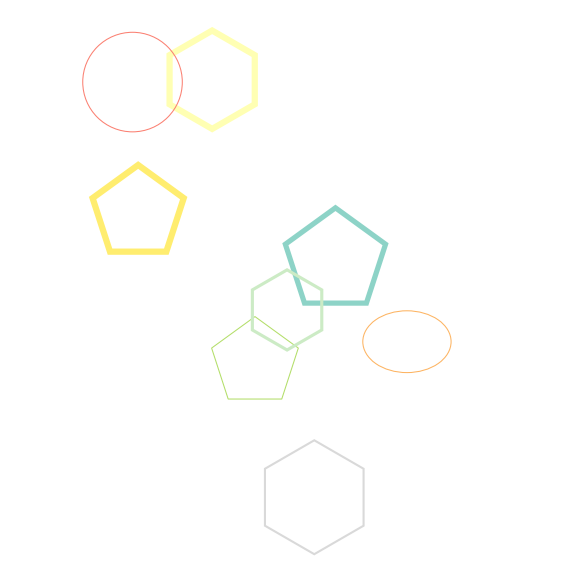[{"shape": "pentagon", "thickness": 2.5, "radius": 0.46, "center": [0.581, 0.548]}, {"shape": "hexagon", "thickness": 3, "radius": 0.43, "center": [0.367, 0.861]}, {"shape": "circle", "thickness": 0.5, "radius": 0.43, "center": [0.229, 0.857]}, {"shape": "oval", "thickness": 0.5, "radius": 0.38, "center": [0.705, 0.407]}, {"shape": "pentagon", "thickness": 0.5, "radius": 0.39, "center": [0.441, 0.372]}, {"shape": "hexagon", "thickness": 1, "radius": 0.49, "center": [0.544, 0.138]}, {"shape": "hexagon", "thickness": 1.5, "radius": 0.35, "center": [0.497, 0.462]}, {"shape": "pentagon", "thickness": 3, "radius": 0.41, "center": [0.239, 0.63]}]